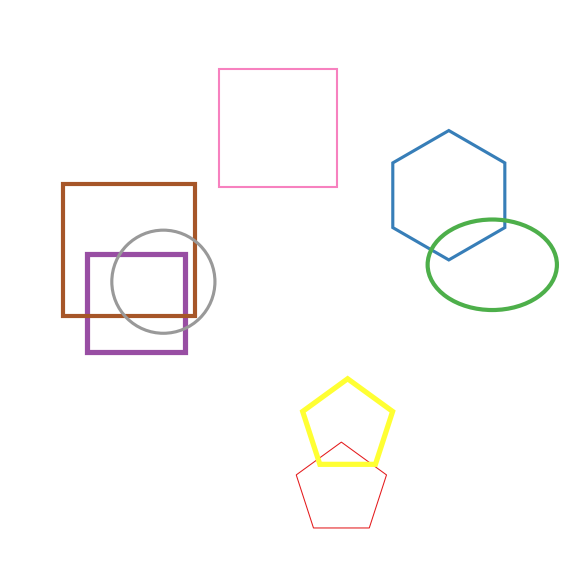[{"shape": "pentagon", "thickness": 0.5, "radius": 0.41, "center": [0.591, 0.151]}, {"shape": "hexagon", "thickness": 1.5, "radius": 0.56, "center": [0.777, 0.661]}, {"shape": "oval", "thickness": 2, "radius": 0.56, "center": [0.852, 0.541]}, {"shape": "square", "thickness": 2.5, "radius": 0.42, "center": [0.235, 0.474]}, {"shape": "pentagon", "thickness": 2.5, "radius": 0.41, "center": [0.602, 0.261]}, {"shape": "square", "thickness": 2, "radius": 0.57, "center": [0.223, 0.567]}, {"shape": "square", "thickness": 1, "radius": 0.51, "center": [0.482, 0.778]}, {"shape": "circle", "thickness": 1.5, "radius": 0.45, "center": [0.283, 0.511]}]